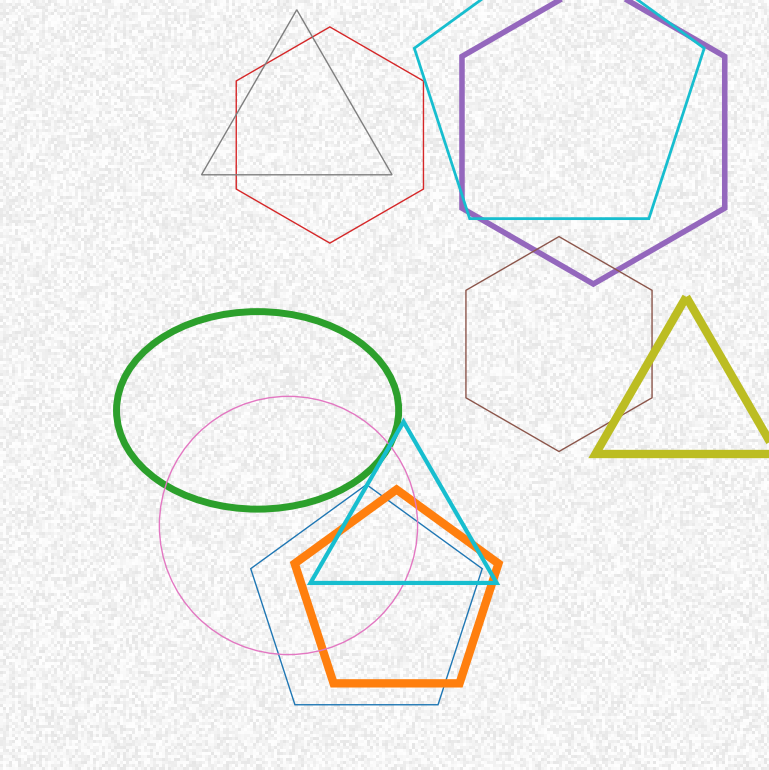[{"shape": "pentagon", "thickness": 0.5, "radius": 0.79, "center": [0.476, 0.213]}, {"shape": "pentagon", "thickness": 3, "radius": 0.7, "center": [0.515, 0.225]}, {"shape": "oval", "thickness": 2.5, "radius": 0.92, "center": [0.335, 0.467]}, {"shape": "hexagon", "thickness": 0.5, "radius": 0.7, "center": [0.428, 0.825]}, {"shape": "hexagon", "thickness": 2, "radius": 0.99, "center": [0.771, 0.828]}, {"shape": "hexagon", "thickness": 0.5, "radius": 0.7, "center": [0.726, 0.553]}, {"shape": "circle", "thickness": 0.5, "radius": 0.84, "center": [0.375, 0.318]}, {"shape": "triangle", "thickness": 0.5, "radius": 0.71, "center": [0.385, 0.844]}, {"shape": "triangle", "thickness": 3, "radius": 0.68, "center": [0.891, 0.478]}, {"shape": "pentagon", "thickness": 1, "radius": 0.99, "center": [0.726, 0.876]}, {"shape": "triangle", "thickness": 1.5, "radius": 0.7, "center": [0.524, 0.313]}]